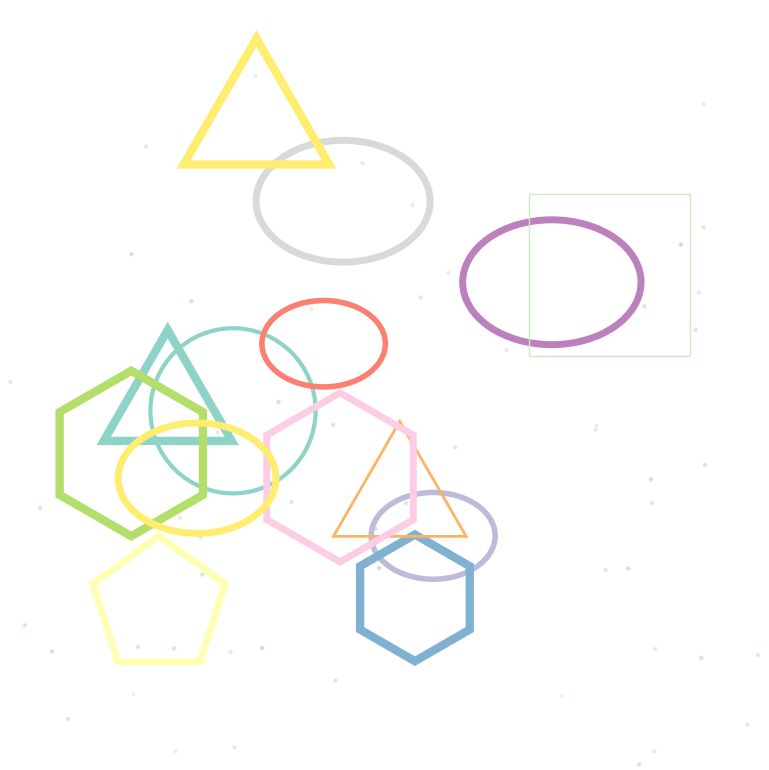[{"shape": "triangle", "thickness": 3, "radius": 0.48, "center": [0.218, 0.475]}, {"shape": "circle", "thickness": 1.5, "radius": 0.54, "center": [0.303, 0.466]}, {"shape": "pentagon", "thickness": 2.5, "radius": 0.45, "center": [0.206, 0.214]}, {"shape": "oval", "thickness": 2, "radius": 0.4, "center": [0.563, 0.304]}, {"shape": "oval", "thickness": 2, "radius": 0.4, "center": [0.42, 0.554]}, {"shape": "hexagon", "thickness": 3, "radius": 0.41, "center": [0.539, 0.224]}, {"shape": "triangle", "thickness": 1, "radius": 0.5, "center": [0.519, 0.353]}, {"shape": "hexagon", "thickness": 3, "radius": 0.54, "center": [0.171, 0.411]}, {"shape": "hexagon", "thickness": 2.5, "radius": 0.55, "center": [0.442, 0.38]}, {"shape": "oval", "thickness": 2.5, "radius": 0.57, "center": [0.446, 0.739]}, {"shape": "oval", "thickness": 2.5, "radius": 0.58, "center": [0.717, 0.633]}, {"shape": "square", "thickness": 0.5, "radius": 0.52, "center": [0.791, 0.643]}, {"shape": "oval", "thickness": 2.5, "radius": 0.51, "center": [0.256, 0.379]}, {"shape": "triangle", "thickness": 3, "radius": 0.55, "center": [0.333, 0.841]}]